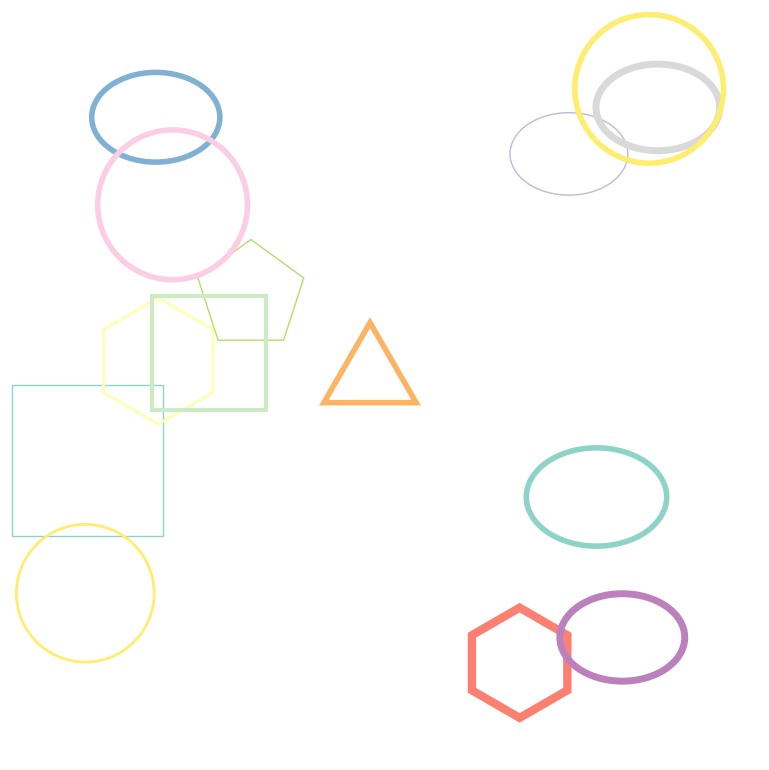[{"shape": "square", "thickness": 0.5, "radius": 0.49, "center": [0.114, 0.402]}, {"shape": "oval", "thickness": 2, "radius": 0.46, "center": [0.775, 0.355]}, {"shape": "hexagon", "thickness": 1, "radius": 0.41, "center": [0.206, 0.531]}, {"shape": "oval", "thickness": 0.5, "radius": 0.38, "center": [0.739, 0.8]}, {"shape": "hexagon", "thickness": 3, "radius": 0.36, "center": [0.675, 0.139]}, {"shape": "oval", "thickness": 2, "radius": 0.42, "center": [0.202, 0.848]}, {"shape": "triangle", "thickness": 2, "radius": 0.35, "center": [0.481, 0.512]}, {"shape": "pentagon", "thickness": 0.5, "radius": 0.36, "center": [0.326, 0.617]}, {"shape": "circle", "thickness": 2, "radius": 0.49, "center": [0.224, 0.734]}, {"shape": "oval", "thickness": 2.5, "radius": 0.4, "center": [0.854, 0.861]}, {"shape": "oval", "thickness": 2.5, "radius": 0.41, "center": [0.808, 0.172]}, {"shape": "square", "thickness": 1.5, "radius": 0.37, "center": [0.272, 0.541]}, {"shape": "circle", "thickness": 2, "radius": 0.48, "center": [0.843, 0.885]}, {"shape": "circle", "thickness": 1, "radius": 0.45, "center": [0.111, 0.23]}]